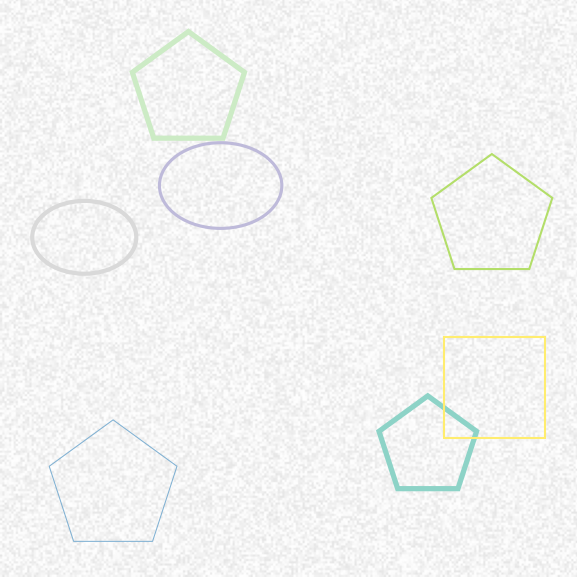[{"shape": "pentagon", "thickness": 2.5, "radius": 0.44, "center": [0.741, 0.225]}, {"shape": "oval", "thickness": 1.5, "radius": 0.53, "center": [0.382, 0.678]}, {"shape": "pentagon", "thickness": 0.5, "radius": 0.58, "center": [0.196, 0.156]}, {"shape": "pentagon", "thickness": 1, "radius": 0.55, "center": [0.852, 0.622]}, {"shape": "oval", "thickness": 2, "radius": 0.45, "center": [0.146, 0.588]}, {"shape": "pentagon", "thickness": 2.5, "radius": 0.51, "center": [0.326, 0.842]}, {"shape": "square", "thickness": 1, "radius": 0.44, "center": [0.856, 0.328]}]